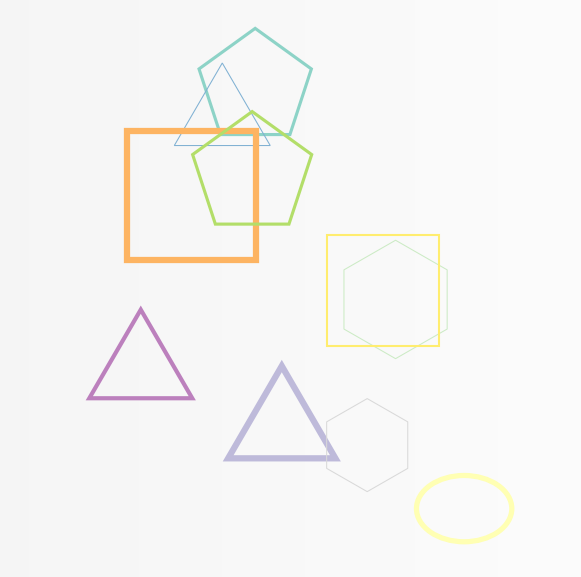[{"shape": "pentagon", "thickness": 1.5, "radius": 0.51, "center": [0.439, 0.848]}, {"shape": "oval", "thickness": 2.5, "radius": 0.41, "center": [0.799, 0.118]}, {"shape": "triangle", "thickness": 3, "radius": 0.53, "center": [0.485, 0.259]}, {"shape": "triangle", "thickness": 0.5, "radius": 0.48, "center": [0.382, 0.795]}, {"shape": "square", "thickness": 3, "radius": 0.56, "center": [0.329, 0.661]}, {"shape": "pentagon", "thickness": 1.5, "radius": 0.54, "center": [0.434, 0.698]}, {"shape": "hexagon", "thickness": 0.5, "radius": 0.4, "center": [0.632, 0.228]}, {"shape": "triangle", "thickness": 2, "radius": 0.51, "center": [0.242, 0.361]}, {"shape": "hexagon", "thickness": 0.5, "radius": 0.51, "center": [0.681, 0.481]}, {"shape": "square", "thickness": 1, "radius": 0.48, "center": [0.659, 0.496]}]